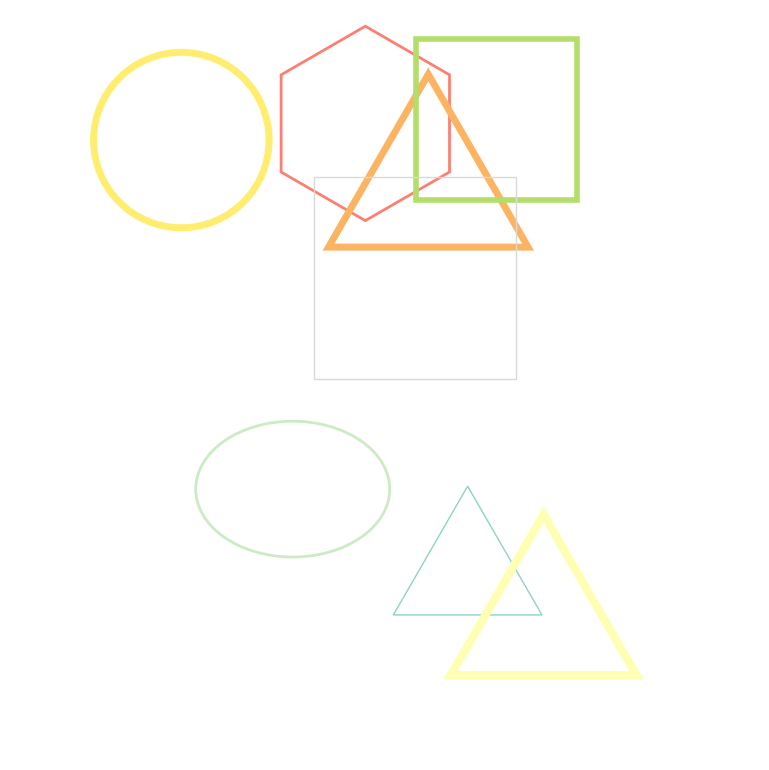[{"shape": "triangle", "thickness": 0.5, "radius": 0.56, "center": [0.607, 0.257]}, {"shape": "triangle", "thickness": 3, "radius": 0.7, "center": [0.706, 0.193]}, {"shape": "hexagon", "thickness": 1, "radius": 0.63, "center": [0.474, 0.84]}, {"shape": "triangle", "thickness": 2.5, "radius": 0.75, "center": [0.556, 0.754]}, {"shape": "square", "thickness": 2, "radius": 0.52, "center": [0.645, 0.845]}, {"shape": "square", "thickness": 0.5, "radius": 0.66, "center": [0.538, 0.64]}, {"shape": "oval", "thickness": 1, "radius": 0.63, "center": [0.38, 0.365]}, {"shape": "circle", "thickness": 2.5, "radius": 0.57, "center": [0.236, 0.818]}]